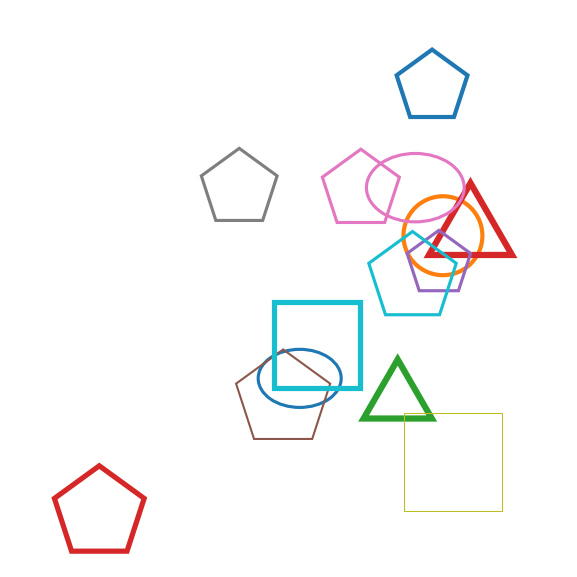[{"shape": "oval", "thickness": 1.5, "radius": 0.36, "center": [0.519, 0.344]}, {"shape": "pentagon", "thickness": 2, "radius": 0.32, "center": [0.748, 0.849]}, {"shape": "circle", "thickness": 2, "radius": 0.34, "center": [0.767, 0.591]}, {"shape": "triangle", "thickness": 3, "radius": 0.34, "center": [0.689, 0.309]}, {"shape": "pentagon", "thickness": 2.5, "radius": 0.41, "center": [0.172, 0.111]}, {"shape": "triangle", "thickness": 3, "radius": 0.42, "center": [0.815, 0.599]}, {"shape": "pentagon", "thickness": 1.5, "radius": 0.29, "center": [0.76, 0.542]}, {"shape": "pentagon", "thickness": 1, "radius": 0.43, "center": [0.49, 0.308]}, {"shape": "pentagon", "thickness": 1.5, "radius": 0.35, "center": [0.625, 0.671]}, {"shape": "oval", "thickness": 1.5, "radius": 0.42, "center": [0.719, 0.674]}, {"shape": "pentagon", "thickness": 1.5, "radius": 0.35, "center": [0.414, 0.673]}, {"shape": "square", "thickness": 0.5, "radius": 0.42, "center": [0.784, 0.199]}, {"shape": "square", "thickness": 2.5, "radius": 0.37, "center": [0.548, 0.402]}, {"shape": "pentagon", "thickness": 1.5, "radius": 0.4, "center": [0.714, 0.519]}]